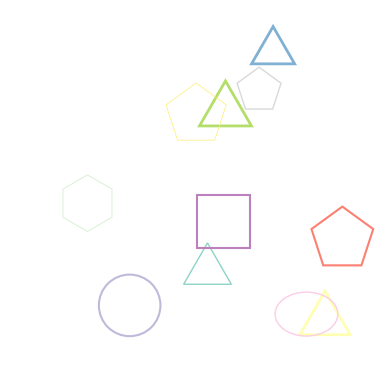[{"shape": "triangle", "thickness": 1, "radius": 0.36, "center": [0.539, 0.297]}, {"shape": "triangle", "thickness": 2, "radius": 0.38, "center": [0.844, 0.168]}, {"shape": "circle", "thickness": 1.5, "radius": 0.4, "center": [0.337, 0.207]}, {"shape": "pentagon", "thickness": 1.5, "radius": 0.42, "center": [0.889, 0.379]}, {"shape": "triangle", "thickness": 2, "radius": 0.32, "center": [0.709, 0.866]}, {"shape": "triangle", "thickness": 2, "radius": 0.39, "center": [0.586, 0.712]}, {"shape": "oval", "thickness": 1, "radius": 0.41, "center": [0.796, 0.184]}, {"shape": "pentagon", "thickness": 1, "radius": 0.3, "center": [0.673, 0.765]}, {"shape": "square", "thickness": 1.5, "radius": 0.34, "center": [0.581, 0.425]}, {"shape": "hexagon", "thickness": 0.5, "radius": 0.37, "center": [0.227, 0.472]}, {"shape": "pentagon", "thickness": 0.5, "radius": 0.41, "center": [0.509, 0.702]}]